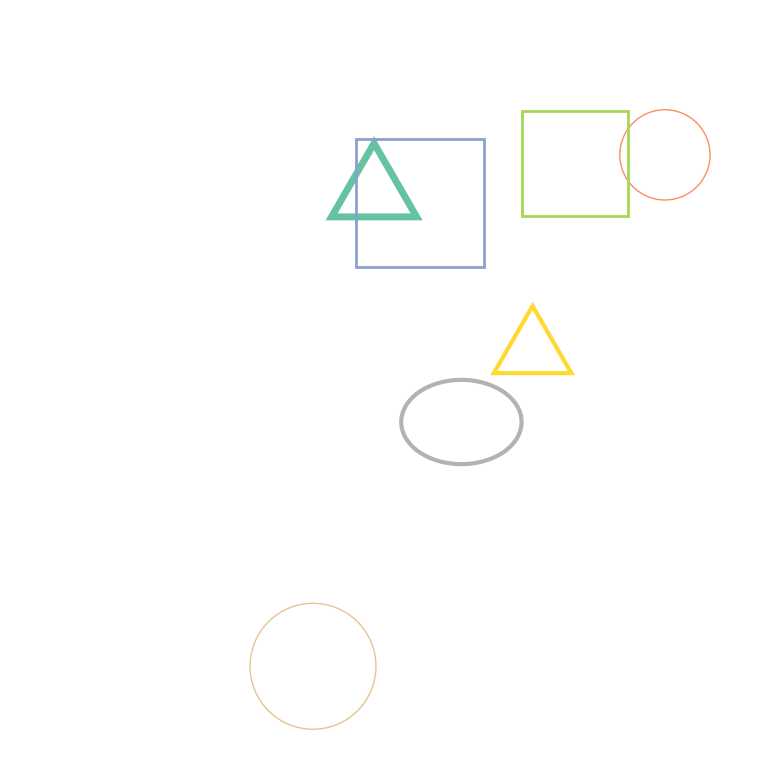[{"shape": "triangle", "thickness": 2.5, "radius": 0.32, "center": [0.486, 0.75]}, {"shape": "circle", "thickness": 0.5, "radius": 0.29, "center": [0.864, 0.799]}, {"shape": "square", "thickness": 1, "radius": 0.42, "center": [0.545, 0.737]}, {"shape": "square", "thickness": 1, "radius": 0.34, "center": [0.747, 0.788]}, {"shape": "triangle", "thickness": 1.5, "radius": 0.29, "center": [0.692, 0.544]}, {"shape": "circle", "thickness": 0.5, "radius": 0.41, "center": [0.406, 0.135]}, {"shape": "oval", "thickness": 1.5, "radius": 0.39, "center": [0.599, 0.452]}]